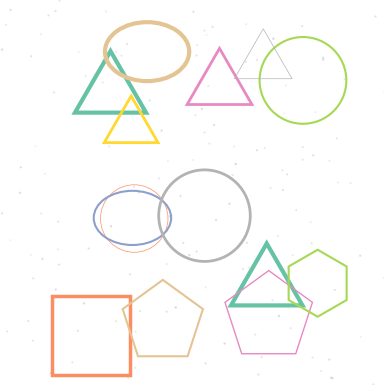[{"shape": "triangle", "thickness": 3, "radius": 0.53, "center": [0.287, 0.761]}, {"shape": "triangle", "thickness": 3, "radius": 0.54, "center": [0.693, 0.26]}, {"shape": "circle", "thickness": 0.5, "radius": 0.44, "center": [0.349, 0.432]}, {"shape": "square", "thickness": 2.5, "radius": 0.51, "center": [0.236, 0.129]}, {"shape": "oval", "thickness": 1.5, "radius": 0.5, "center": [0.344, 0.434]}, {"shape": "triangle", "thickness": 2, "radius": 0.49, "center": [0.57, 0.777]}, {"shape": "pentagon", "thickness": 1, "radius": 0.6, "center": [0.698, 0.178]}, {"shape": "hexagon", "thickness": 1.5, "radius": 0.43, "center": [0.825, 0.264]}, {"shape": "circle", "thickness": 1.5, "radius": 0.56, "center": [0.787, 0.791]}, {"shape": "triangle", "thickness": 2, "radius": 0.4, "center": [0.341, 0.67]}, {"shape": "oval", "thickness": 3, "radius": 0.55, "center": [0.382, 0.866]}, {"shape": "pentagon", "thickness": 1.5, "radius": 0.55, "center": [0.423, 0.163]}, {"shape": "circle", "thickness": 2, "radius": 0.59, "center": [0.531, 0.44]}, {"shape": "triangle", "thickness": 0.5, "radius": 0.43, "center": [0.684, 0.839]}]